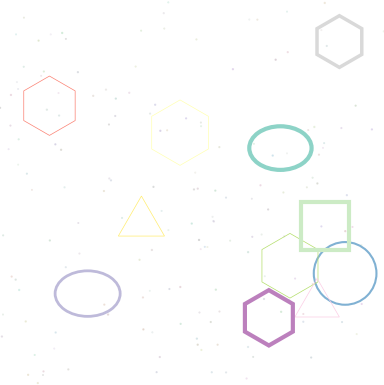[{"shape": "oval", "thickness": 3, "radius": 0.4, "center": [0.728, 0.615]}, {"shape": "hexagon", "thickness": 0.5, "radius": 0.42, "center": [0.468, 0.655]}, {"shape": "oval", "thickness": 2, "radius": 0.42, "center": [0.228, 0.237]}, {"shape": "hexagon", "thickness": 0.5, "radius": 0.39, "center": [0.128, 0.725]}, {"shape": "circle", "thickness": 1.5, "radius": 0.41, "center": [0.896, 0.29]}, {"shape": "hexagon", "thickness": 0.5, "radius": 0.42, "center": [0.753, 0.31]}, {"shape": "triangle", "thickness": 0.5, "radius": 0.33, "center": [0.824, 0.21]}, {"shape": "hexagon", "thickness": 2.5, "radius": 0.34, "center": [0.882, 0.892]}, {"shape": "hexagon", "thickness": 3, "radius": 0.36, "center": [0.698, 0.175]}, {"shape": "square", "thickness": 3, "radius": 0.31, "center": [0.843, 0.413]}, {"shape": "triangle", "thickness": 0.5, "radius": 0.35, "center": [0.367, 0.421]}]